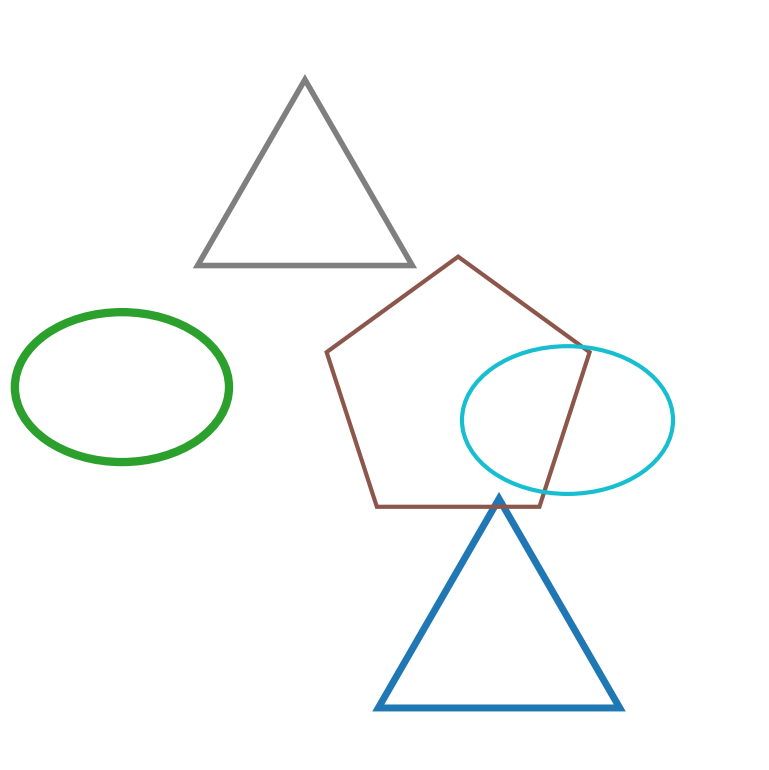[{"shape": "triangle", "thickness": 2.5, "radius": 0.91, "center": [0.648, 0.171]}, {"shape": "oval", "thickness": 3, "radius": 0.7, "center": [0.158, 0.497]}, {"shape": "pentagon", "thickness": 1.5, "radius": 0.9, "center": [0.595, 0.487]}, {"shape": "triangle", "thickness": 2, "radius": 0.8, "center": [0.396, 0.736]}, {"shape": "oval", "thickness": 1.5, "radius": 0.69, "center": [0.737, 0.454]}]